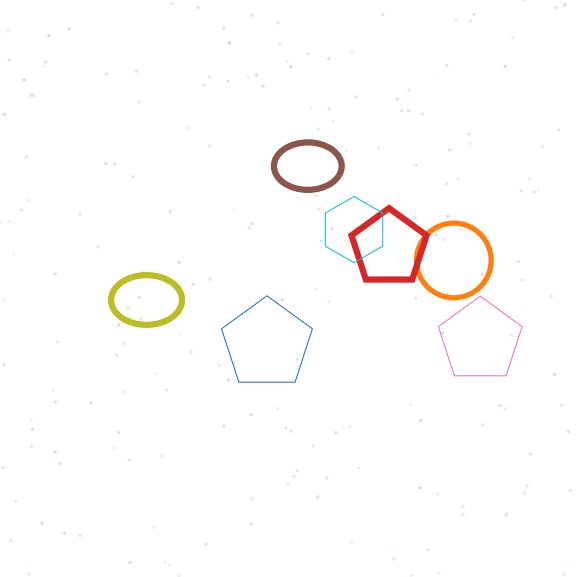[{"shape": "pentagon", "thickness": 0.5, "radius": 0.41, "center": [0.462, 0.404]}, {"shape": "circle", "thickness": 2.5, "radius": 0.32, "center": [0.786, 0.548]}, {"shape": "pentagon", "thickness": 3, "radius": 0.34, "center": [0.674, 0.57]}, {"shape": "oval", "thickness": 3, "radius": 0.29, "center": [0.533, 0.711]}, {"shape": "pentagon", "thickness": 0.5, "radius": 0.38, "center": [0.832, 0.41]}, {"shape": "oval", "thickness": 3, "radius": 0.31, "center": [0.254, 0.48]}, {"shape": "hexagon", "thickness": 0.5, "radius": 0.29, "center": [0.613, 0.602]}]